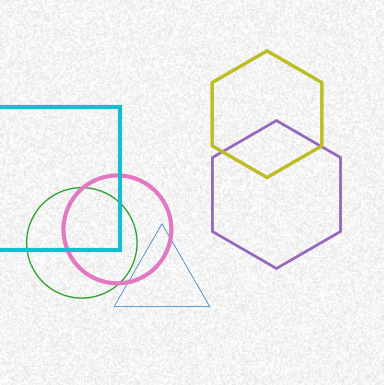[{"shape": "triangle", "thickness": 0.5, "radius": 0.72, "center": [0.421, 0.275]}, {"shape": "circle", "thickness": 1, "radius": 0.72, "center": [0.213, 0.369]}, {"shape": "hexagon", "thickness": 2, "radius": 0.96, "center": [0.718, 0.495]}, {"shape": "circle", "thickness": 3, "radius": 0.7, "center": [0.305, 0.404]}, {"shape": "hexagon", "thickness": 2.5, "radius": 0.82, "center": [0.694, 0.703]}, {"shape": "square", "thickness": 3, "radius": 0.92, "center": [0.127, 0.536]}]